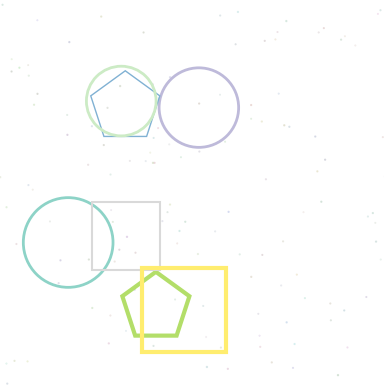[{"shape": "circle", "thickness": 2, "radius": 0.58, "center": [0.177, 0.37]}, {"shape": "circle", "thickness": 2, "radius": 0.52, "center": [0.517, 0.721]}, {"shape": "pentagon", "thickness": 1, "radius": 0.47, "center": [0.325, 0.722]}, {"shape": "pentagon", "thickness": 3, "radius": 0.46, "center": [0.405, 0.202]}, {"shape": "square", "thickness": 1.5, "radius": 0.44, "center": [0.328, 0.388]}, {"shape": "circle", "thickness": 2, "radius": 0.45, "center": [0.315, 0.738]}, {"shape": "square", "thickness": 3, "radius": 0.54, "center": [0.477, 0.195]}]